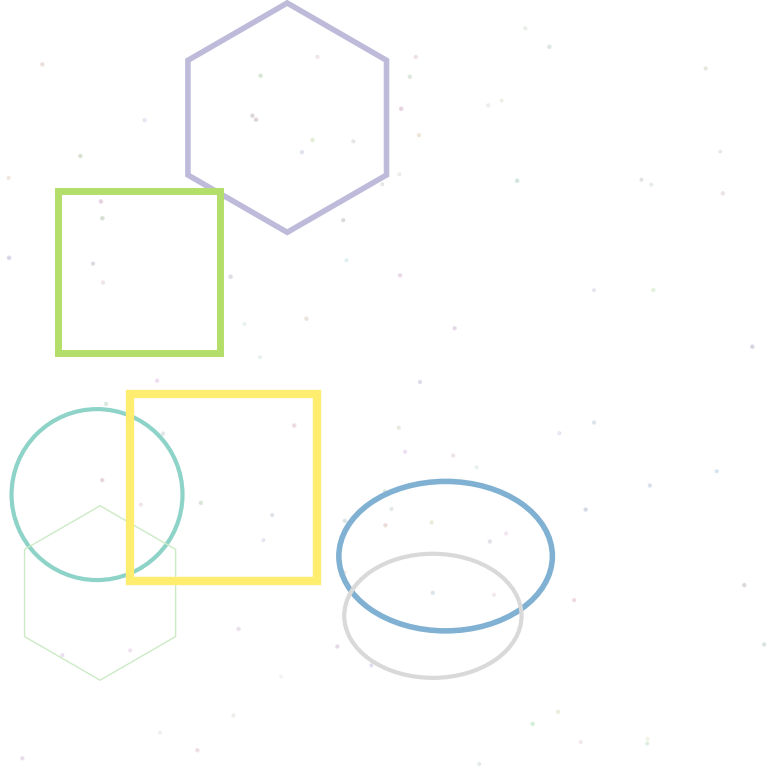[{"shape": "circle", "thickness": 1.5, "radius": 0.56, "center": [0.126, 0.358]}, {"shape": "hexagon", "thickness": 2, "radius": 0.74, "center": [0.373, 0.847]}, {"shape": "oval", "thickness": 2, "radius": 0.69, "center": [0.579, 0.278]}, {"shape": "square", "thickness": 2.5, "radius": 0.53, "center": [0.18, 0.647]}, {"shape": "oval", "thickness": 1.5, "radius": 0.58, "center": [0.562, 0.2]}, {"shape": "hexagon", "thickness": 0.5, "radius": 0.57, "center": [0.13, 0.23]}, {"shape": "square", "thickness": 3, "radius": 0.61, "center": [0.291, 0.367]}]